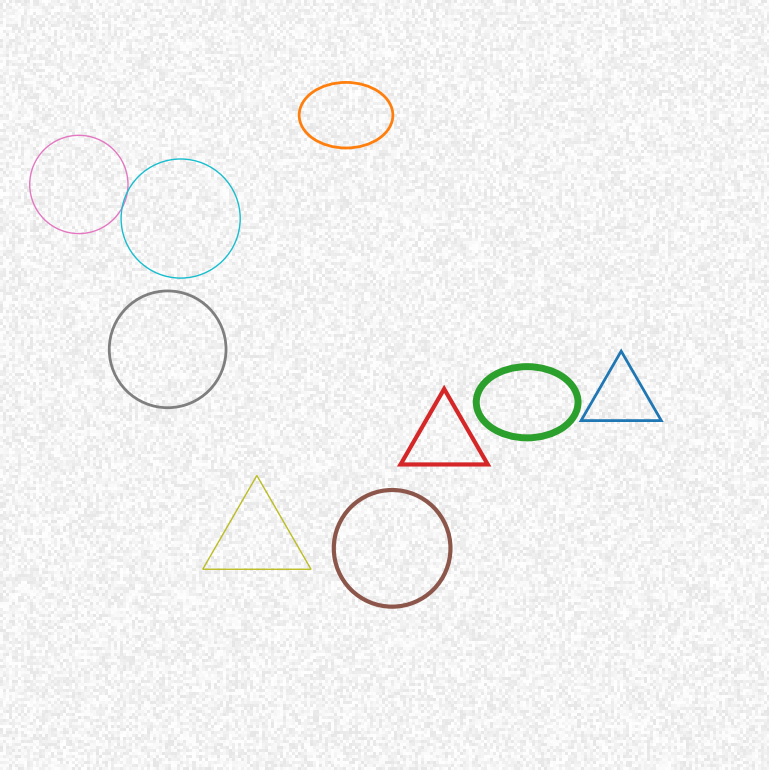[{"shape": "triangle", "thickness": 1, "radius": 0.3, "center": [0.807, 0.484]}, {"shape": "oval", "thickness": 1, "radius": 0.3, "center": [0.449, 0.85]}, {"shape": "oval", "thickness": 2.5, "radius": 0.33, "center": [0.685, 0.478]}, {"shape": "triangle", "thickness": 1.5, "radius": 0.33, "center": [0.577, 0.43]}, {"shape": "circle", "thickness": 1.5, "radius": 0.38, "center": [0.509, 0.288]}, {"shape": "circle", "thickness": 0.5, "radius": 0.32, "center": [0.102, 0.76]}, {"shape": "circle", "thickness": 1, "radius": 0.38, "center": [0.218, 0.546]}, {"shape": "triangle", "thickness": 0.5, "radius": 0.41, "center": [0.334, 0.301]}, {"shape": "circle", "thickness": 0.5, "radius": 0.39, "center": [0.235, 0.716]}]